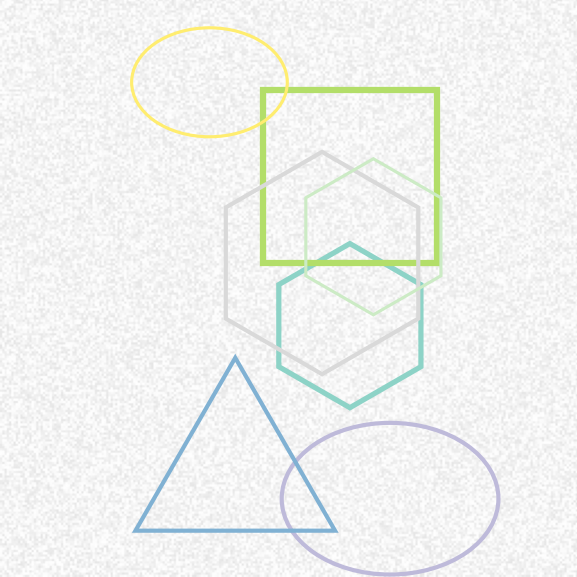[{"shape": "hexagon", "thickness": 2.5, "radius": 0.71, "center": [0.606, 0.435]}, {"shape": "oval", "thickness": 2, "radius": 0.94, "center": [0.675, 0.136]}, {"shape": "triangle", "thickness": 2, "radius": 1.0, "center": [0.407, 0.18]}, {"shape": "square", "thickness": 3, "radius": 0.75, "center": [0.606, 0.693]}, {"shape": "hexagon", "thickness": 2, "radius": 0.96, "center": [0.558, 0.544]}, {"shape": "hexagon", "thickness": 1.5, "radius": 0.68, "center": [0.647, 0.589]}, {"shape": "oval", "thickness": 1.5, "radius": 0.67, "center": [0.363, 0.857]}]